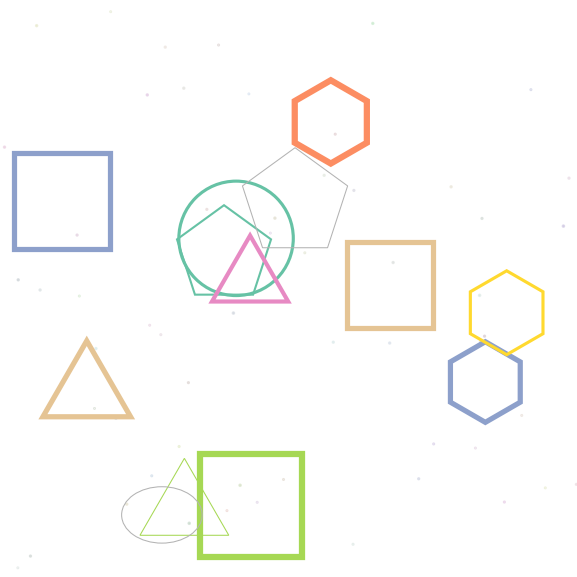[{"shape": "circle", "thickness": 1.5, "radius": 0.5, "center": [0.409, 0.586]}, {"shape": "pentagon", "thickness": 1, "radius": 0.43, "center": [0.388, 0.558]}, {"shape": "hexagon", "thickness": 3, "radius": 0.36, "center": [0.573, 0.788]}, {"shape": "hexagon", "thickness": 2.5, "radius": 0.35, "center": [0.84, 0.338]}, {"shape": "square", "thickness": 2.5, "radius": 0.41, "center": [0.107, 0.652]}, {"shape": "triangle", "thickness": 2, "radius": 0.38, "center": [0.433, 0.515]}, {"shape": "triangle", "thickness": 0.5, "radius": 0.44, "center": [0.319, 0.117]}, {"shape": "square", "thickness": 3, "radius": 0.44, "center": [0.435, 0.124]}, {"shape": "hexagon", "thickness": 1.5, "radius": 0.36, "center": [0.877, 0.458]}, {"shape": "square", "thickness": 2.5, "radius": 0.37, "center": [0.675, 0.505]}, {"shape": "triangle", "thickness": 2.5, "radius": 0.44, "center": [0.15, 0.321]}, {"shape": "pentagon", "thickness": 0.5, "radius": 0.48, "center": [0.511, 0.648]}, {"shape": "oval", "thickness": 0.5, "radius": 0.35, "center": [0.28, 0.107]}]